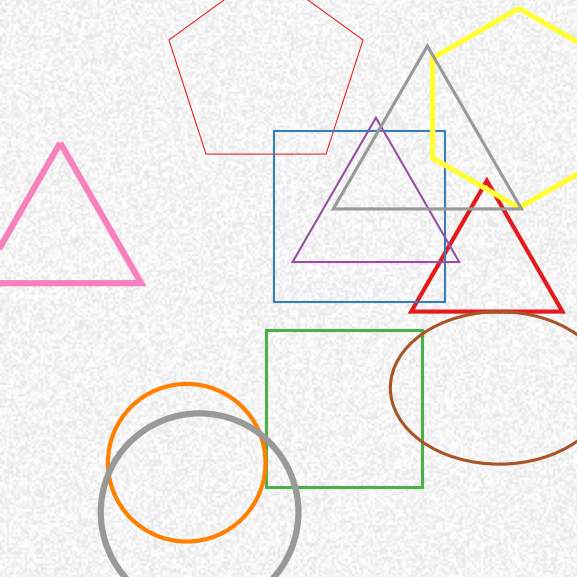[{"shape": "triangle", "thickness": 2, "radius": 0.76, "center": [0.843, 0.535]}, {"shape": "pentagon", "thickness": 0.5, "radius": 0.88, "center": [0.461, 0.875]}, {"shape": "square", "thickness": 1, "radius": 0.74, "center": [0.622, 0.624]}, {"shape": "square", "thickness": 1.5, "radius": 0.68, "center": [0.596, 0.292]}, {"shape": "triangle", "thickness": 1, "radius": 0.83, "center": [0.651, 0.629]}, {"shape": "circle", "thickness": 2, "radius": 0.68, "center": [0.323, 0.198]}, {"shape": "hexagon", "thickness": 2.5, "radius": 0.86, "center": [0.899, 0.812]}, {"shape": "oval", "thickness": 1.5, "radius": 0.94, "center": [0.864, 0.327]}, {"shape": "triangle", "thickness": 3, "radius": 0.81, "center": [0.104, 0.59]}, {"shape": "circle", "thickness": 3, "radius": 0.86, "center": [0.346, 0.112]}, {"shape": "triangle", "thickness": 1.5, "radius": 0.94, "center": [0.74, 0.731]}]